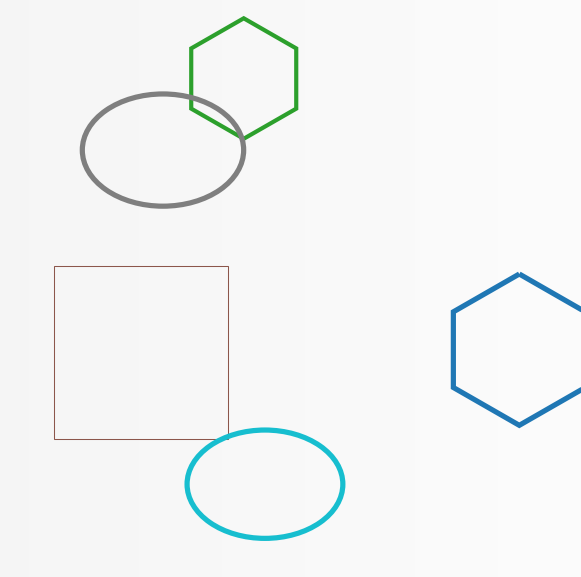[{"shape": "hexagon", "thickness": 2.5, "radius": 0.66, "center": [0.893, 0.394]}, {"shape": "hexagon", "thickness": 2, "radius": 0.52, "center": [0.419, 0.863]}, {"shape": "square", "thickness": 0.5, "radius": 0.75, "center": [0.243, 0.389]}, {"shape": "oval", "thickness": 2.5, "radius": 0.69, "center": [0.28, 0.739]}, {"shape": "oval", "thickness": 2.5, "radius": 0.67, "center": [0.456, 0.161]}]